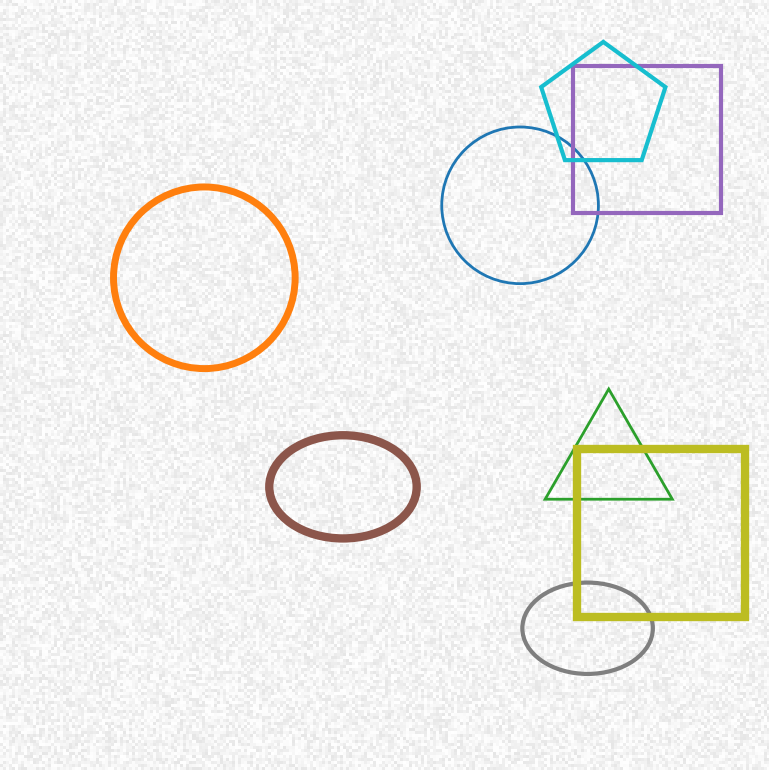[{"shape": "circle", "thickness": 1, "radius": 0.51, "center": [0.675, 0.733]}, {"shape": "circle", "thickness": 2.5, "radius": 0.59, "center": [0.265, 0.639]}, {"shape": "triangle", "thickness": 1, "radius": 0.48, "center": [0.791, 0.399]}, {"shape": "square", "thickness": 1.5, "radius": 0.48, "center": [0.84, 0.819]}, {"shape": "oval", "thickness": 3, "radius": 0.48, "center": [0.445, 0.368]}, {"shape": "oval", "thickness": 1.5, "radius": 0.42, "center": [0.763, 0.184]}, {"shape": "square", "thickness": 3, "radius": 0.55, "center": [0.859, 0.308]}, {"shape": "pentagon", "thickness": 1.5, "radius": 0.42, "center": [0.784, 0.861]}]